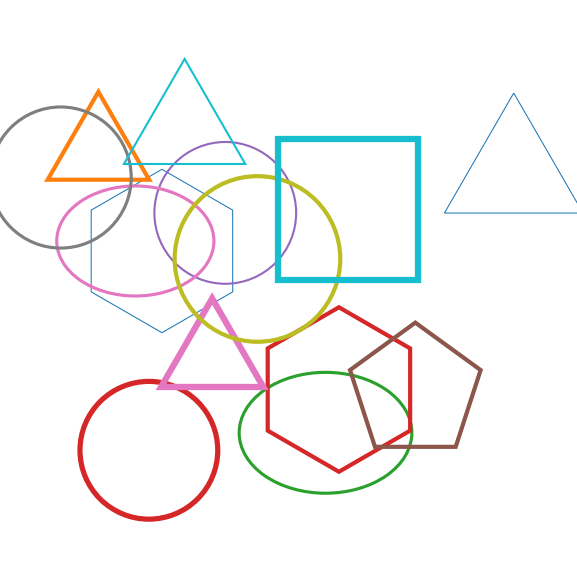[{"shape": "hexagon", "thickness": 0.5, "radius": 0.71, "center": [0.28, 0.564]}, {"shape": "triangle", "thickness": 0.5, "radius": 0.69, "center": [0.89, 0.7]}, {"shape": "triangle", "thickness": 2, "radius": 0.51, "center": [0.17, 0.739]}, {"shape": "oval", "thickness": 1.5, "radius": 0.75, "center": [0.564, 0.25]}, {"shape": "hexagon", "thickness": 2, "radius": 0.71, "center": [0.587, 0.325]}, {"shape": "circle", "thickness": 2.5, "radius": 0.6, "center": [0.258, 0.219]}, {"shape": "circle", "thickness": 1, "radius": 0.61, "center": [0.39, 0.63]}, {"shape": "pentagon", "thickness": 2, "radius": 0.59, "center": [0.719, 0.322]}, {"shape": "triangle", "thickness": 3, "radius": 0.51, "center": [0.367, 0.38]}, {"shape": "oval", "thickness": 1.5, "radius": 0.68, "center": [0.234, 0.582]}, {"shape": "circle", "thickness": 1.5, "radius": 0.61, "center": [0.105, 0.692]}, {"shape": "circle", "thickness": 2, "radius": 0.72, "center": [0.446, 0.551]}, {"shape": "square", "thickness": 3, "radius": 0.61, "center": [0.603, 0.637]}, {"shape": "triangle", "thickness": 1, "radius": 0.61, "center": [0.32, 0.776]}]